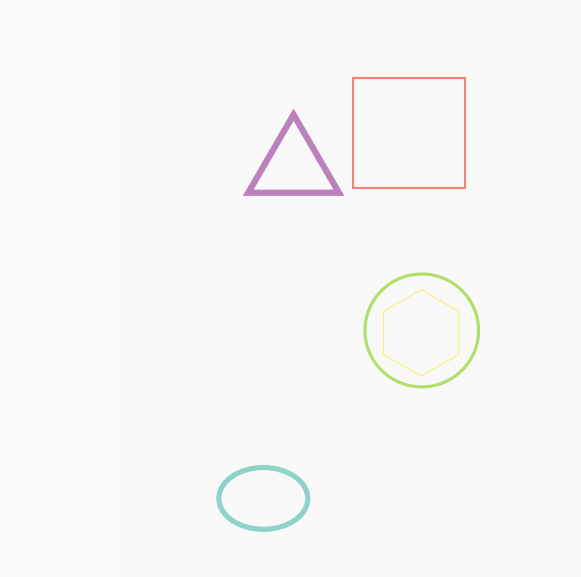[{"shape": "oval", "thickness": 2.5, "radius": 0.38, "center": [0.453, 0.136]}, {"shape": "square", "thickness": 1, "radius": 0.48, "center": [0.704, 0.769]}, {"shape": "circle", "thickness": 1.5, "radius": 0.49, "center": [0.726, 0.427]}, {"shape": "triangle", "thickness": 3, "radius": 0.45, "center": [0.505, 0.71]}, {"shape": "hexagon", "thickness": 0.5, "radius": 0.37, "center": [0.725, 0.423]}]